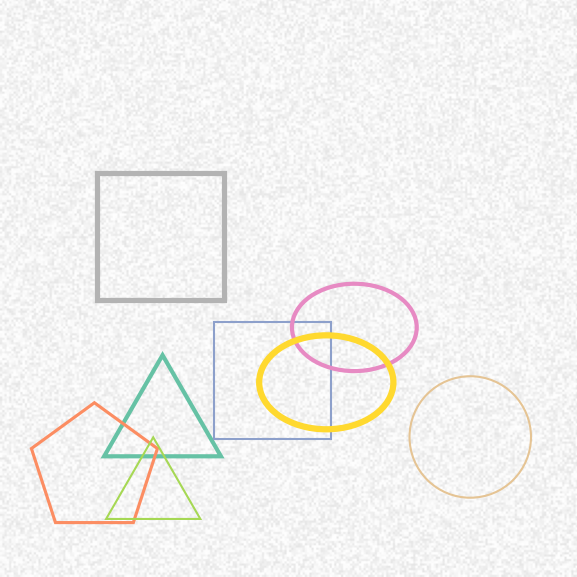[{"shape": "triangle", "thickness": 2, "radius": 0.58, "center": [0.281, 0.267]}, {"shape": "pentagon", "thickness": 1.5, "radius": 0.57, "center": [0.163, 0.187]}, {"shape": "square", "thickness": 1, "radius": 0.51, "center": [0.472, 0.34]}, {"shape": "oval", "thickness": 2, "radius": 0.54, "center": [0.614, 0.432]}, {"shape": "triangle", "thickness": 1, "radius": 0.47, "center": [0.265, 0.148]}, {"shape": "oval", "thickness": 3, "radius": 0.58, "center": [0.565, 0.337]}, {"shape": "circle", "thickness": 1, "radius": 0.53, "center": [0.814, 0.242]}, {"shape": "square", "thickness": 2.5, "radius": 0.55, "center": [0.279, 0.59]}]